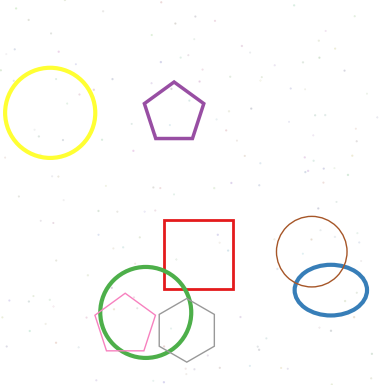[{"shape": "square", "thickness": 2, "radius": 0.45, "center": [0.515, 0.338]}, {"shape": "oval", "thickness": 3, "radius": 0.47, "center": [0.859, 0.246]}, {"shape": "circle", "thickness": 3, "radius": 0.59, "center": [0.379, 0.188]}, {"shape": "pentagon", "thickness": 2.5, "radius": 0.41, "center": [0.452, 0.706]}, {"shape": "circle", "thickness": 3, "radius": 0.59, "center": [0.13, 0.707]}, {"shape": "circle", "thickness": 1, "radius": 0.46, "center": [0.81, 0.346]}, {"shape": "pentagon", "thickness": 1, "radius": 0.41, "center": [0.325, 0.156]}, {"shape": "hexagon", "thickness": 1, "radius": 0.41, "center": [0.485, 0.142]}]